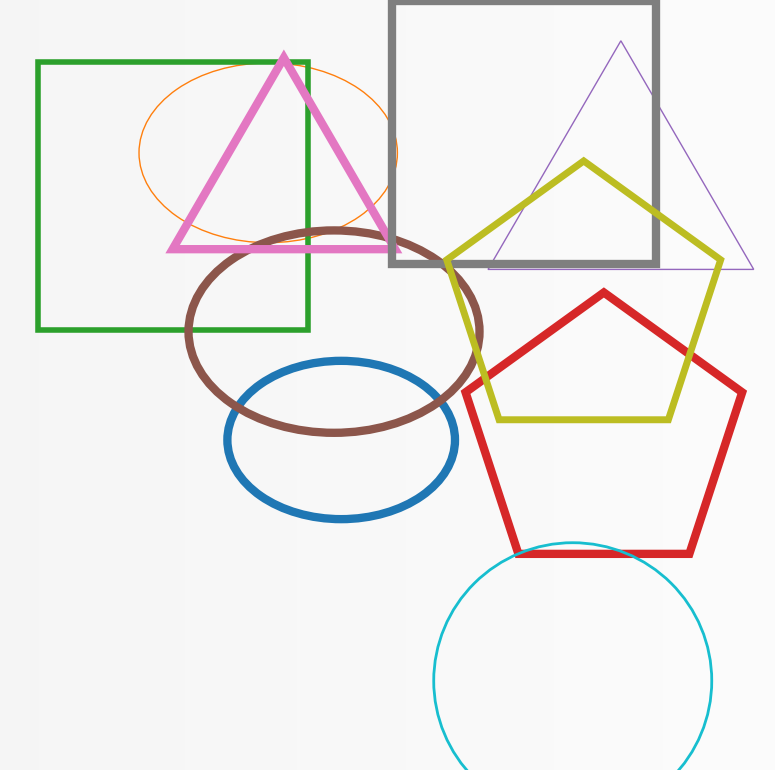[{"shape": "oval", "thickness": 3, "radius": 0.73, "center": [0.44, 0.429]}, {"shape": "oval", "thickness": 0.5, "radius": 0.83, "center": [0.346, 0.802]}, {"shape": "square", "thickness": 2, "radius": 0.87, "center": [0.224, 0.745]}, {"shape": "pentagon", "thickness": 3, "radius": 0.94, "center": [0.779, 0.433]}, {"shape": "triangle", "thickness": 0.5, "radius": 0.99, "center": [0.801, 0.749]}, {"shape": "oval", "thickness": 3, "radius": 0.94, "center": [0.431, 0.569]}, {"shape": "triangle", "thickness": 3, "radius": 0.83, "center": [0.366, 0.759]}, {"shape": "square", "thickness": 3, "radius": 0.85, "center": [0.676, 0.828]}, {"shape": "pentagon", "thickness": 2.5, "radius": 0.93, "center": [0.753, 0.605]}, {"shape": "circle", "thickness": 1, "radius": 0.9, "center": [0.739, 0.116]}]